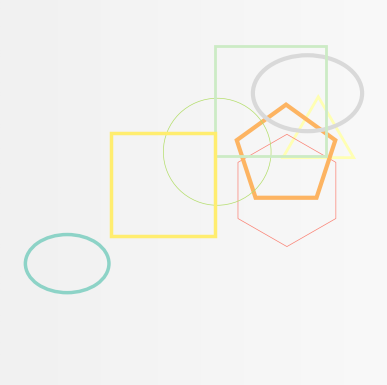[{"shape": "oval", "thickness": 2.5, "radius": 0.54, "center": [0.173, 0.315]}, {"shape": "triangle", "thickness": 2, "radius": 0.53, "center": [0.821, 0.643]}, {"shape": "hexagon", "thickness": 0.5, "radius": 0.73, "center": [0.74, 0.505]}, {"shape": "pentagon", "thickness": 3, "radius": 0.67, "center": [0.738, 0.595]}, {"shape": "circle", "thickness": 0.5, "radius": 0.69, "center": [0.561, 0.606]}, {"shape": "oval", "thickness": 3, "radius": 0.7, "center": [0.794, 0.758]}, {"shape": "square", "thickness": 2, "radius": 0.72, "center": [0.698, 0.738]}, {"shape": "square", "thickness": 2.5, "radius": 0.67, "center": [0.421, 0.521]}]